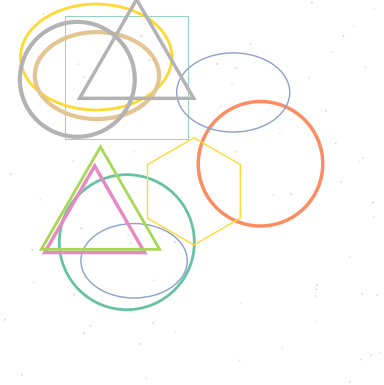[{"shape": "circle", "thickness": 2, "radius": 0.88, "center": [0.329, 0.371]}, {"shape": "square", "thickness": 0.5, "radius": 0.8, "center": [0.328, 0.798]}, {"shape": "circle", "thickness": 2.5, "radius": 0.81, "center": [0.677, 0.575]}, {"shape": "oval", "thickness": 1, "radius": 0.73, "center": [0.606, 0.76]}, {"shape": "oval", "thickness": 1, "radius": 0.69, "center": [0.348, 0.323]}, {"shape": "triangle", "thickness": 2.5, "radius": 0.75, "center": [0.246, 0.419]}, {"shape": "triangle", "thickness": 2, "radius": 0.89, "center": [0.261, 0.441]}, {"shape": "hexagon", "thickness": 1, "radius": 0.7, "center": [0.504, 0.503]}, {"shape": "oval", "thickness": 2, "radius": 0.98, "center": [0.25, 0.852]}, {"shape": "oval", "thickness": 3, "radius": 0.81, "center": [0.252, 0.804]}, {"shape": "circle", "thickness": 3, "radius": 0.75, "center": [0.201, 0.794]}, {"shape": "triangle", "thickness": 2.5, "radius": 0.86, "center": [0.355, 0.83]}]